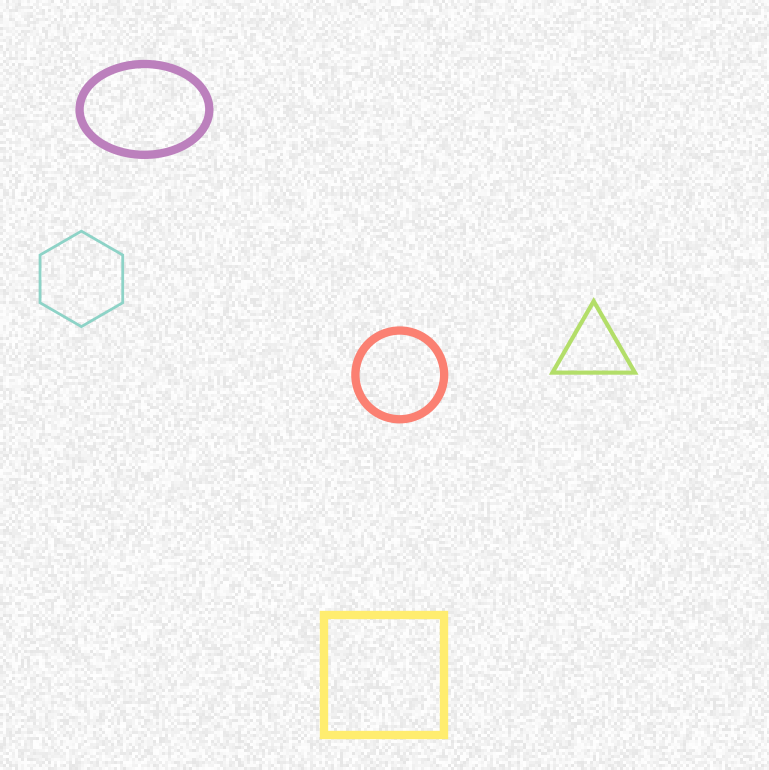[{"shape": "hexagon", "thickness": 1, "radius": 0.31, "center": [0.106, 0.638]}, {"shape": "circle", "thickness": 3, "radius": 0.29, "center": [0.519, 0.513]}, {"shape": "triangle", "thickness": 1.5, "radius": 0.31, "center": [0.771, 0.547]}, {"shape": "oval", "thickness": 3, "radius": 0.42, "center": [0.188, 0.858]}, {"shape": "square", "thickness": 3, "radius": 0.39, "center": [0.498, 0.123]}]